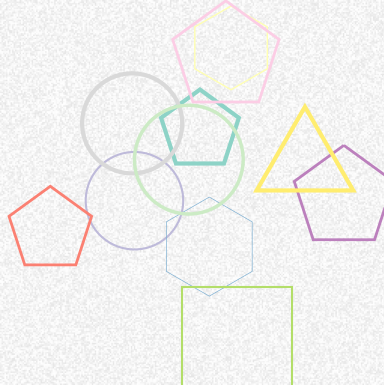[{"shape": "pentagon", "thickness": 3, "radius": 0.53, "center": [0.519, 0.661]}, {"shape": "hexagon", "thickness": 1, "radius": 0.54, "center": [0.6, 0.876]}, {"shape": "circle", "thickness": 1.5, "radius": 0.63, "center": [0.349, 0.479]}, {"shape": "pentagon", "thickness": 2, "radius": 0.56, "center": [0.131, 0.403]}, {"shape": "hexagon", "thickness": 0.5, "radius": 0.64, "center": [0.544, 0.359]}, {"shape": "square", "thickness": 1.5, "radius": 0.71, "center": [0.616, 0.111]}, {"shape": "pentagon", "thickness": 2, "radius": 0.73, "center": [0.587, 0.853]}, {"shape": "circle", "thickness": 3, "radius": 0.65, "center": [0.343, 0.68]}, {"shape": "pentagon", "thickness": 2, "radius": 0.68, "center": [0.893, 0.487]}, {"shape": "circle", "thickness": 2.5, "radius": 0.71, "center": [0.49, 0.585]}, {"shape": "triangle", "thickness": 3, "radius": 0.72, "center": [0.792, 0.578]}]